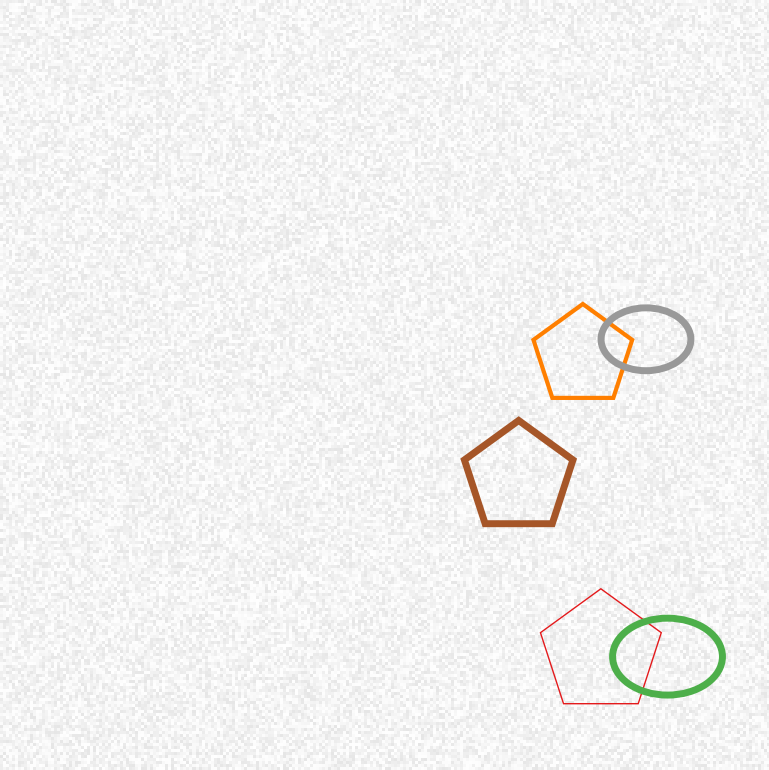[{"shape": "pentagon", "thickness": 0.5, "radius": 0.41, "center": [0.78, 0.153]}, {"shape": "oval", "thickness": 2.5, "radius": 0.36, "center": [0.867, 0.147]}, {"shape": "pentagon", "thickness": 1.5, "radius": 0.34, "center": [0.757, 0.538]}, {"shape": "pentagon", "thickness": 2.5, "radius": 0.37, "center": [0.674, 0.38]}, {"shape": "oval", "thickness": 2.5, "radius": 0.29, "center": [0.839, 0.559]}]